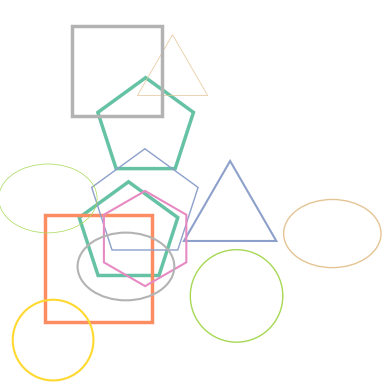[{"shape": "pentagon", "thickness": 2.5, "radius": 0.67, "center": [0.334, 0.393]}, {"shape": "pentagon", "thickness": 2.5, "radius": 0.65, "center": [0.378, 0.668]}, {"shape": "square", "thickness": 2.5, "radius": 0.69, "center": [0.255, 0.302]}, {"shape": "triangle", "thickness": 1.5, "radius": 0.69, "center": [0.598, 0.443]}, {"shape": "pentagon", "thickness": 1, "radius": 0.73, "center": [0.376, 0.468]}, {"shape": "hexagon", "thickness": 1.5, "radius": 0.62, "center": [0.377, 0.38]}, {"shape": "circle", "thickness": 1, "radius": 0.6, "center": [0.614, 0.231]}, {"shape": "oval", "thickness": 0.5, "radius": 0.64, "center": [0.124, 0.485]}, {"shape": "circle", "thickness": 1.5, "radius": 0.52, "center": [0.138, 0.117]}, {"shape": "triangle", "thickness": 0.5, "radius": 0.53, "center": [0.448, 0.805]}, {"shape": "oval", "thickness": 1, "radius": 0.63, "center": [0.863, 0.393]}, {"shape": "oval", "thickness": 1.5, "radius": 0.63, "center": [0.327, 0.308]}, {"shape": "square", "thickness": 2.5, "radius": 0.58, "center": [0.303, 0.816]}]